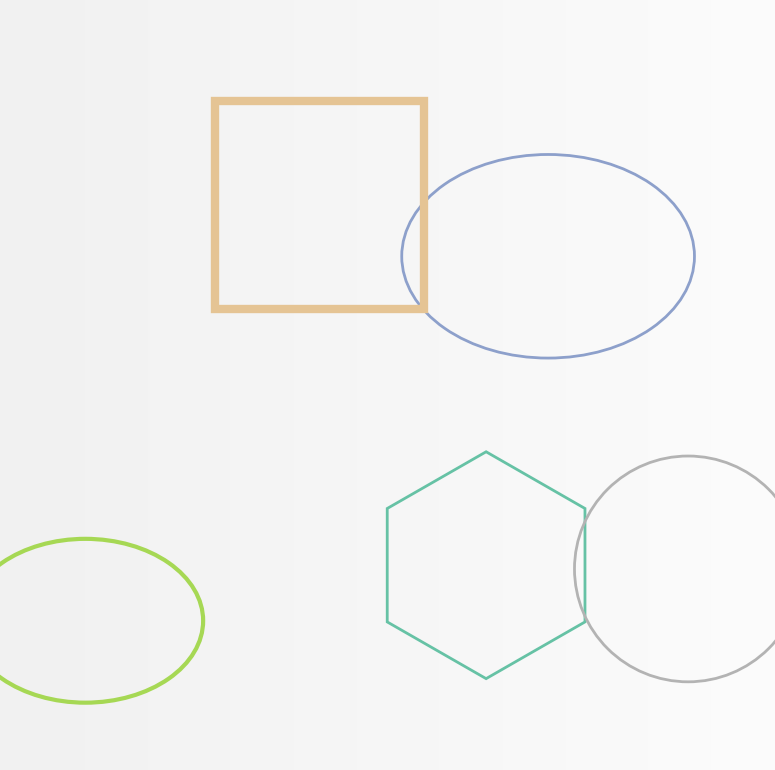[{"shape": "hexagon", "thickness": 1, "radius": 0.74, "center": [0.627, 0.266]}, {"shape": "oval", "thickness": 1, "radius": 0.94, "center": [0.707, 0.667]}, {"shape": "oval", "thickness": 1.5, "radius": 0.76, "center": [0.11, 0.194]}, {"shape": "square", "thickness": 3, "radius": 0.67, "center": [0.412, 0.734]}, {"shape": "circle", "thickness": 1, "radius": 0.73, "center": [0.888, 0.261]}]